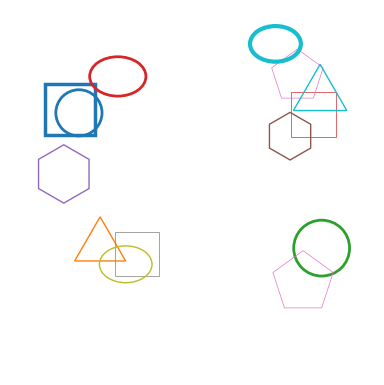[{"shape": "circle", "thickness": 2, "radius": 0.3, "center": [0.205, 0.707]}, {"shape": "square", "thickness": 2.5, "radius": 0.33, "center": [0.183, 0.715]}, {"shape": "triangle", "thickness": 1, "radius": 0.38, "center": [0.26, 0.36]}, {"shape": "circle", "thickness": 2, "radius": 0.36, "center": [0.835, 0.356]}, {"shape": "square", "thickness": 0.5, "radius": 0.29, "center": [0.815, 0.702]}, {"shape": "oval", "thickness": 2, "radius": 0.37, "center": [0.306, 0.801]}, {"shape": "hexagon", "thickness": 1, "radius": 0.38, "center": [0.166, 0.548]}, {"shape": "hexagon", "thickness": 1, "radius": 0.31, "center": [0.753, 0.646]}, {"shape": "pentagon", "thickness": 0.5, "radius": 0.41, "center": [0.787, 0.267]}, {"shape": "pentagon", "thickness": 0.5, "radius": 0.35, "center": [0.773, 0.802]}, {"shape": "square", "thickness": 0.5, "radius": 0.29, "center": [0.356, 0.339]}, {"shape": "oval", "thickness": 1, "radius": 0.34, "center": [0.327, 0.314]}, {"shape": "oval", "thickness": 3, "radius": 0.33, "center": [0.715, 0.886]}, {"shape": "triangle", "thickness": 1, "radius": 0.4, "center": [0.831, 0.753]}]